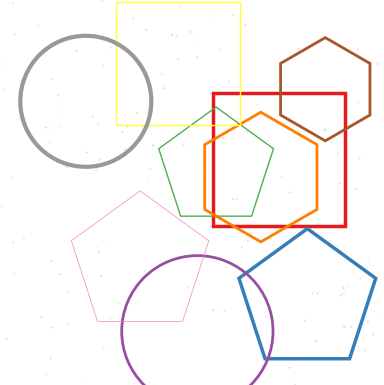[{"shape": "square", "thickness": 2.5, "radius": 0.86, "center": [0.725, 0.585]}, {"shape": "pentagon", "thickness": 2.5, "radius": 0.93, "center": [0.798, 0.219]}, {"shape": "pentagon", "thickness": 1, "radius": 0.78, "center": [0.561, 0.565]}, {"shape": "circle", "thickness": 2, "radius": 0.98, "center": [0.513, 0.139]}, {"shape": "hexagon", "thickness": 2, "radius": 0.84, "center": [0.677, 0.54]}, {"shape": "square", "thickness": 1, "radius": 0.8, "center": [0.463, 0.834]}, {"shape": "hexagon", "thickness": 2, "radius": 0.67, "center": [0.845, 0.768]}, {"shape": "pentagon", "thickness": 0.5, "radius": 0.94, "center": [0.364, 0.317]}, {"shape": "circle", "thickness": 3, "radius": 0.85, "center": [0.223, 0.737]}]